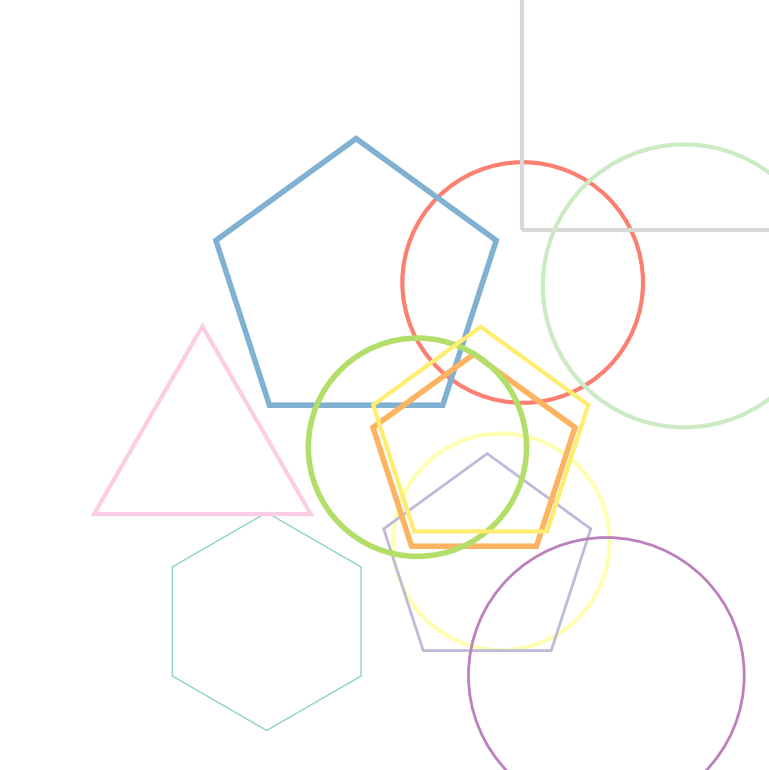[{"shape": "hexagon", "thickness": 0.5, "radius": 0.71, "center": [0.346, 0.193]}, {"shape": "circle", "thickness": 1.5, "radius": 0.7, "center": [0.651, 0.296]}, {"shape": "pentagon", "thickness": 1, "radius": 0.71, "center": [0.633, 0.269]}, {"shape": "circle", "thickness": 1.5, "radius": 0.78, "center": [0.679, 0.633]}, {"shape": "pentagon", "thickness": 2, "radius": 0.96, "center": [0.462, 0.629]}, {"shape": "pentagon", "thickness": 2, "radius": 0.69, "center": [0.616, 0.402]}, {"shape": "circle", "thickness": 2, "radius": 0.71, "center": [0.542, 0.419]}, {"shape": "triangle", "thickness": 1.5, "radius": 0.81, "center": [0.263, 0.414]}, {"shape": "square", "thickness": 1.5, "radius": 0.82, "center": [0.843, 0.867]}, {"shape": "circle", "thickness": 1, "radius": 0.9, "center": [0.787, 0.123]}, {"shape": "circle", "thickness": 1.5, "radius": 0.92, "center": [0.889, 0.629]}, {"shape": "pentagon", "thickness": 1.5, "radius": 0.73, "center": [0.624, 0.429]}]